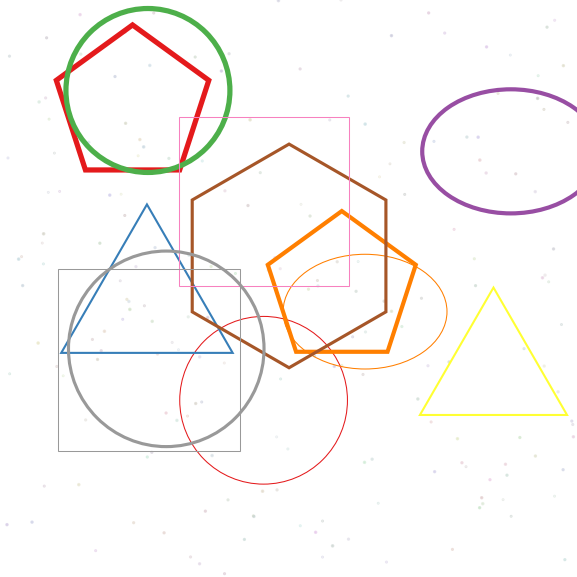[{"shape": "pentagon", "thickness": 2.5, "radius": 0.69, "center": [0.23, 0.817]}, {"shape": "circle", "thickness": 0.5, "radius": 0.73, "center": [0.456, 0.306]}, {"shape": "triangle", "thickness": 1, "radius": 0.86, "center": [0.254, 0.474]}, {"shape": "circle", "thickness": 2.5, "radius": 0.71, "center": [0.256, 0.842]}, {"shape": "oval", "thickness": 2, "radius": 0.77, "center": [0.885, 0.737]}, {"shape": "oval", "thickness": 0.5, "radius": 0.71, "center": [0.632, 0.46]}, {"shape": "pentagon", "thickness": 2, "radius": 0.67, "center": [0.592, 0.499]}, {"shape": "triangle", "thickness": 1, "radius": 0.74, "center": [0.855, 0.354]}, {"shape": "hexagon", "thickness": 1.5, "radius": 0.97, "center": [0.501, 0.556]}, {"shape": "square", "thickness": 0.5, "radius": 0.73, "center": [0.457, 0.65]}, {"shape": "circle", "thickness": 1.5, "radius": 0.85, "center": [0.288, 0.395]}, {"shape": "square", "thickness": 0.5, "radius": 0.79, "center": [0.258, 0.376]}]